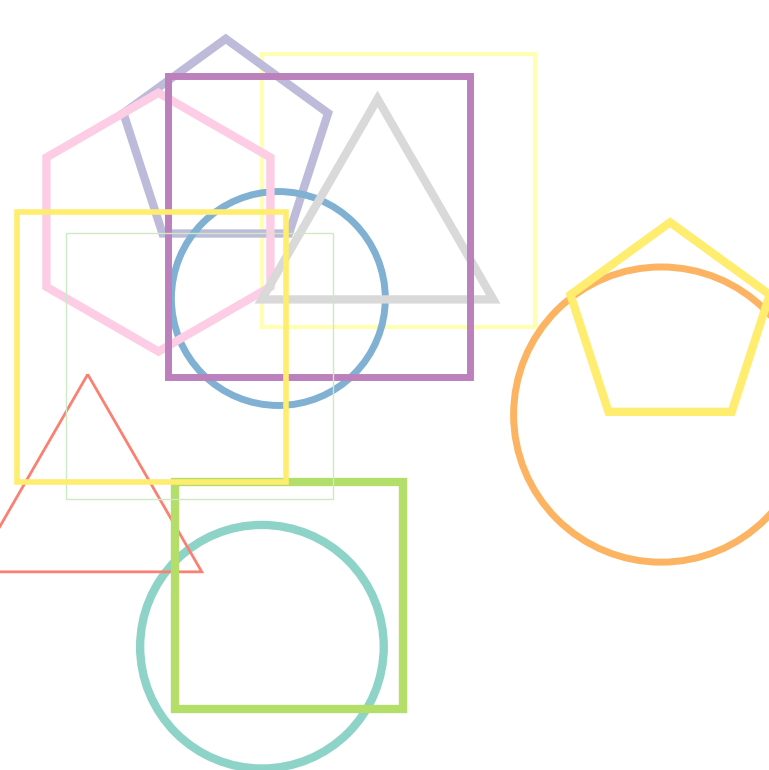[{"shape": "circle", "thickness": 3, "radius": 0.79, "center": [0.34, 0.16]}, {"shape": "square", "thickness": 1.5, "radius": 0.89, "center": [0.518, 0.753]}, {"shape": "pentagon", "thickness": 3, "radius": 0.7, "center": [0.293, 0.81]}, {"shape": "triangle", "thickness": 1, "radius": 0.85, "center": [0.114, 0.343]}, {"shape": "circle", "thickness": 2.5, "radius": 0.69, "center": [0.361, 0.612]}, {"shape": "circle", "thickness": 2.5, "radius": 0.96, "center": [0.859, 0.462]}, {"shape": "square", "thickness": 3, "radius": 0.74, "center": [0.376, 0.226]}, {"shape": "hexagon", "thickness": 3, "radius": 0.84, "center": [0.206, 0.711]}, {"shape": "triangle", "thickness": 3, "radius": 0.87, "center": [0.49, 0.698]}, {"shape": "square", "thickness": 2.5, "radius": 0.98, "center": [0.414, 0.706]}, {"shape": "square", "thickness": 0.5, "radius": 0.86, "center": [0.259, 0.525]}, {"shape": "square", "thickness": 2, "radius": 0.87, "center": [0.197, 0.549]}, {"shape": "pentagon", "thickness": 3, "radius": 0.68, "center": [0.87, 0.575]}]